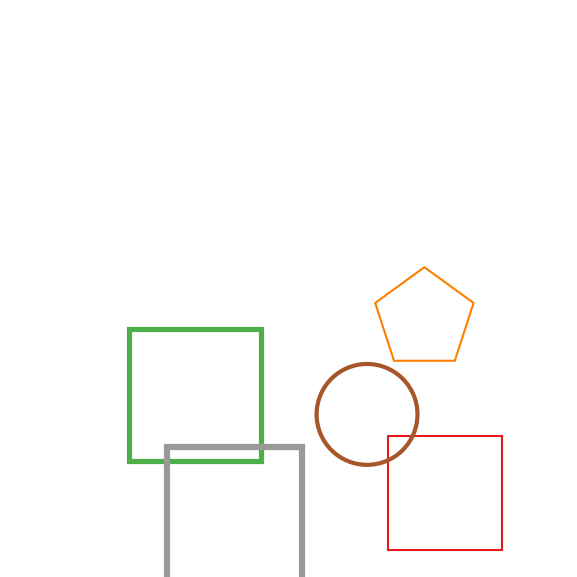[{"shape": "square", "thickness": 1, "radius": 0.49, "center": [0.771, 0.145]}, {"shape": "square", "thickness": 2.5, "radius": 0.57, "center": [0.337, 0.316]}, {"shape": "pentagon", "thickness": 1, "radius": 0.45, "center": [0.735, 0.447]}, {"shape": "circle", "thickness": 2, "radius": 0.44, "center": [0.636, 0.282]}, {"shape": "square", "thickness": 3, "radius": 0.58, "center": [0.406, 0.109]}]